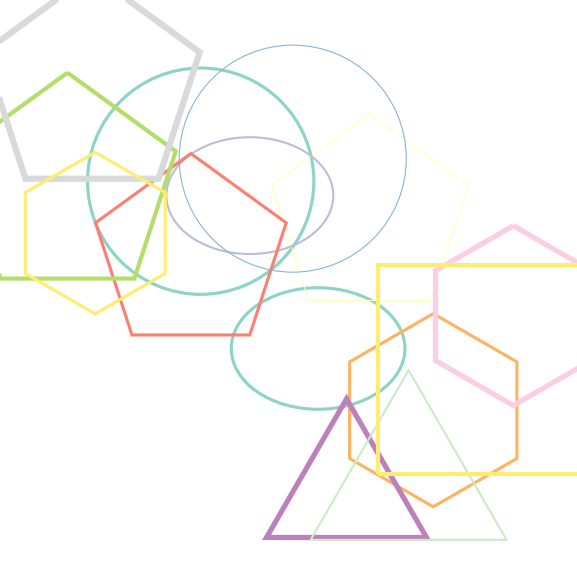[{"shape": "oval", "thickness": 1.5, "radius": 0.75, "center": [0.551, 0.396]}, {"shape": "circle", "thickness": 1.5, "radius": 0.98, "center": [0.348, 0.685]}, {"shape": "pentagon", "thickness": 0.5, "radius": 0.89, "center": [0.64, 0.623]}, {"shape": "oval", "thickness": 1, "radius": 0.72, "center": [0.433, 0.66]}, {"shape": "pentagon", "thickness": 1.5, "radius": 0.87, "center": [0.33, 0.56]}, {"shape": "circle", "thickness": 0.5, "radius": 0.98, "center": [0.507, 0.724]}, {"shape": "hexagon", "thickness": 1.5, "radius": 0.84, "center": [0.75, 0.289]}, {"shape": "pentagon", "thickness": 2, "radius": 0.99, "center": [0.117, 0.676]}, {"shape": "hexagon", "thickness": 2.5, "radius": 0.78, "center": [0.889, 0.453]}, {"shape": "pentagon", "thickness": 3, "radius": 0.98, "center": [0.159, 0.848]}, {"shape": "triangle", "thickness": 2.5, "radius": 0.8, "center": [0.6, 0.148]}, {"shape": "triangle", "thickness": 1, "radius": 0.98, "center": [0.708, 0.162]}, {"shape": "square", "thickness": 2, "radius": 0.91, "center": [0.836, 0.359]}, {"shape": "hexagon", "thickness": 1.5, "radius": 0.7, "center": [0.165, 0.596]}]